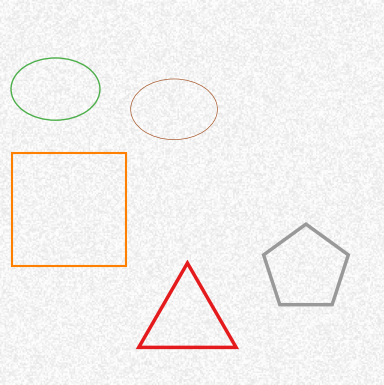[{"shape": "triangle", "thickness": 2.5, "radius": 0.73, "center": [0.487, 0.171]}, {"shape": "oval", "thickness": 1, "radius": 0.58, "center": [0.144, 0.769]}, {"shape": "square", "thickness": 1.5, "radius": 0.74, "center": [0.179, 0.457]}, {"shape": "oval", "thickness": 0.5, "radius": 0.56, "center": [0.452, 0.716]}, {"shape": "pentagon", "thickness": 2.5, "radius": 0.58, "center": [0.795, 0.302]}]